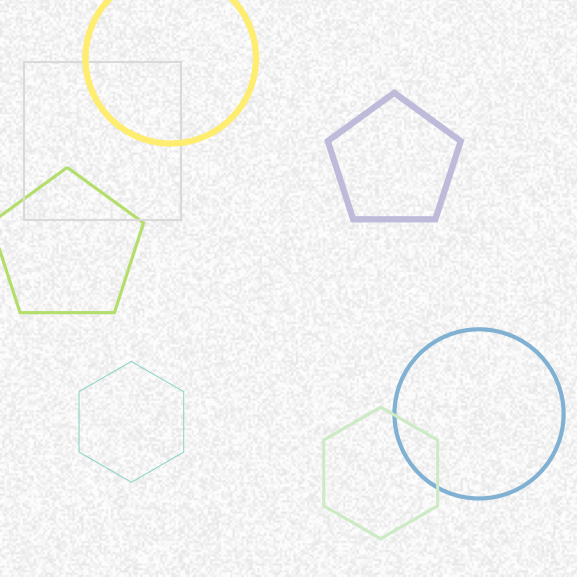[{"shape": "hexagon", "thickness": 0.5, "radius": 0.52, "center": [0.227, 0.269]}, {"shape": "pentagon", "thickness": 3, "radius": 0.61, "center": [0.683, 0.717]}, {"shape": "circle", "thickness": 2, "radius": 0.73, "center": [0.829, 0.282]}, {"shape": "pentagon", "thickness": 1.5, "radius": 0.7, "center": [0.116, 0.57]}, {"shape": "square", "thickness": 1, "radius": 0.68, "center": [0.178, 0.754]}, {"shape": "hexagon", "thickness": 1.5, "radius": 0.57, "center": [0.659, 0.18]}, {"shape": "circle", "thickness": 3, "radius": 0.74, "center": [0.296, 0.898]}]